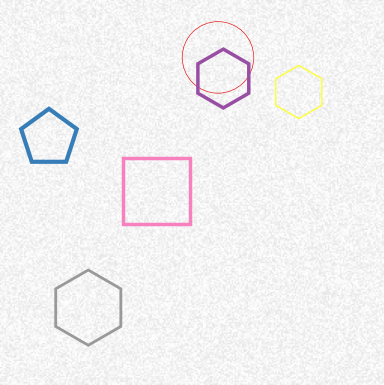[{"shape": "circle", "thickness": 0.5, "radius": 0.46, "center": [0.566, 0.851]}, {"shape": "pentagon", "thickness": 3, "radius": 0.38, "center": [0.127, 0.641]}, {"shape": "hexagon", "thickness": 2.5, "radius": 0.38, "center": [0.58, 0.796]}, {"shape": "hexagon", "thickness": 1, "radius": 0.35, "center": [0.776, 0.761]}, {"shape": "square", "thickness": 2.5, "radius": 0.43, "center": [0.406, 0.504]}, {"shape": "hexagon", "thickness": 2, "radius": 0.49, "center": [0.229, 0.201]}]